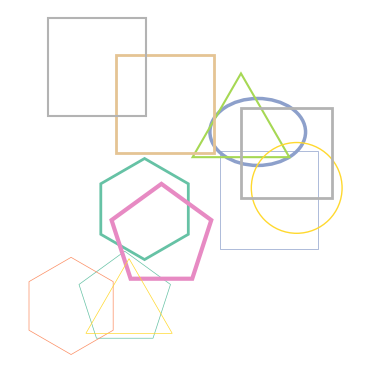[{"shape": "hexagon", "thickness": 2, "radius": 0.66, "center": [0.375, 0.457]}, {"shape": "pentagon", "thickness": 0.5, "radius": 0.62, "center": [0.324, 0.223]}, {"shape": "hexagon", "thickness": 0.5, "radius": 0.63, "center": [0.185, 0.205]}, {"shape": "square", "thickness": 0.5, "radius": 0.64, "center": [0.698, 0.481]}, {"shape": "oval", "thickness": 2.5, "radius": 0.62, "center": [0.669, 0.657]}, {"shape": "pentagon", "thickness": 3, "radius": 0.68, "center": [0.419, 0.386]}, {"shape": "triangle", "thickness": 1.5, "radius": 0.72, "center": [0.626, 0.664]}, {"shape": "circle", "thickness": 1, "radius": 0.59, "center": [0.771, 0.512]}, {"shape": "triangle", "thickness": 0.5, "radius": 0.65, "center": [0.335, 0.199]}, {"shape": "square", "thickness": 2, "radius": 0.64, "center": [0.428, 0.73]}, {"shape": "square", "thickness": 1.5, "radius": 0.64, "center": [0.252, 0.826]}, {"shape": "square", "thickness": 2, "radius": 0.59, "center": [0.744, 0.602]}]